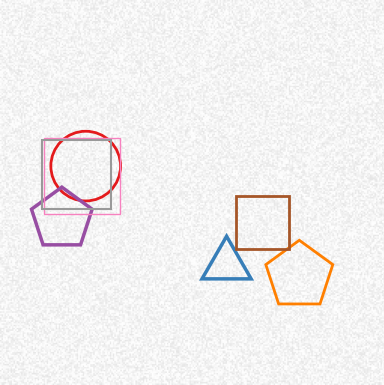[{"shape": "circle", "thickness": 2, "radius": 0.45, "center": [0.223, 0.569]}, {"shape": "triangle", "thickness": 2.5, "radius": 0.37, "center": [0.589, 0.313]}, {"shape": "pentagon", "thickness": 2.5, "radius": 0.41, "center": [0.161, 0.431]}, {"shape": "pentagon", "thickness": 2, "radius": 0.46, "center": [0.777, 0.284]}, {"shape": "square", "thickness": 2, "radius": 0.34, "center": [0.682, 0.421]}, {"shape": "square", "thickness": 1, "radius": 0.49, "center": [0.212, 0.544]}, {"shape": "square", "thickness": 1.5, "radius": 0.45, "center": [0.198, 0.546]}]